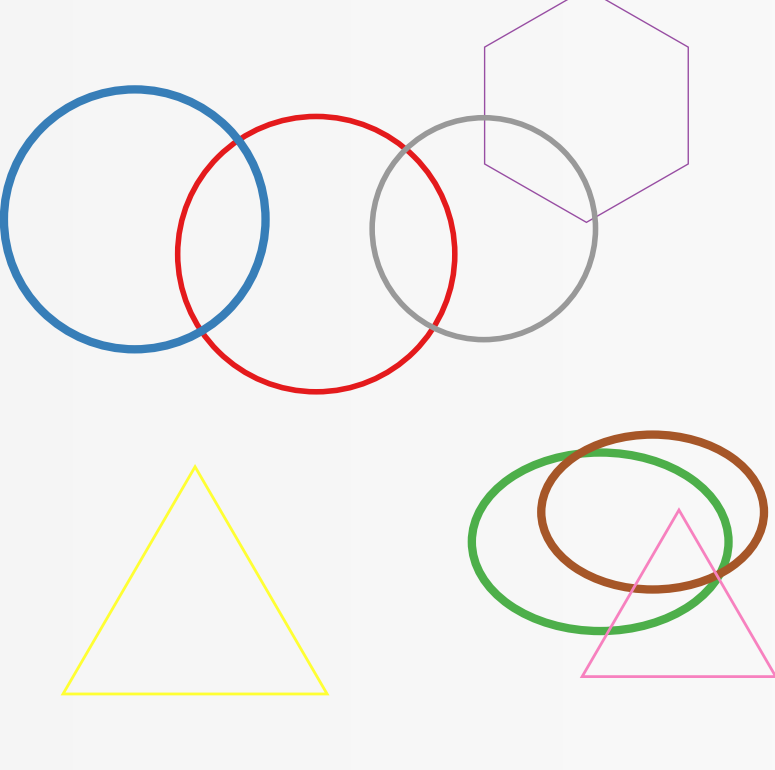[{"shape": "circle", "thickness": 2, "radius": 0.89, "center": [0.408, 0.67]}, {"shape": "circle", "thickness": 3, "radius": 0.84, "center": [0.174, 0.715]}, {"shape": "oval", "thickness": 3, "radius": 0.83, "center": [0.774, 0.296]}, {"shape": "hexagon", "thickness": 0.5, "radius": 0.76, "center": [0.757, 0.863]}, {"shape": "triangle", "thickness": 1, "radius": 0.98, "center": [0.252, 0.197]}, {"shape": "oval", "thickness": 3, "radius": 0.72, "center": [0.842, 0.335]}, {"shape": "triangle", "thickness": 1, "radius": 0.72, "center": [0.876, 0.193]}, {"shape": "circle", "thickness": 2, "radius": 0.72, "center": [0.624, 0.703]}]